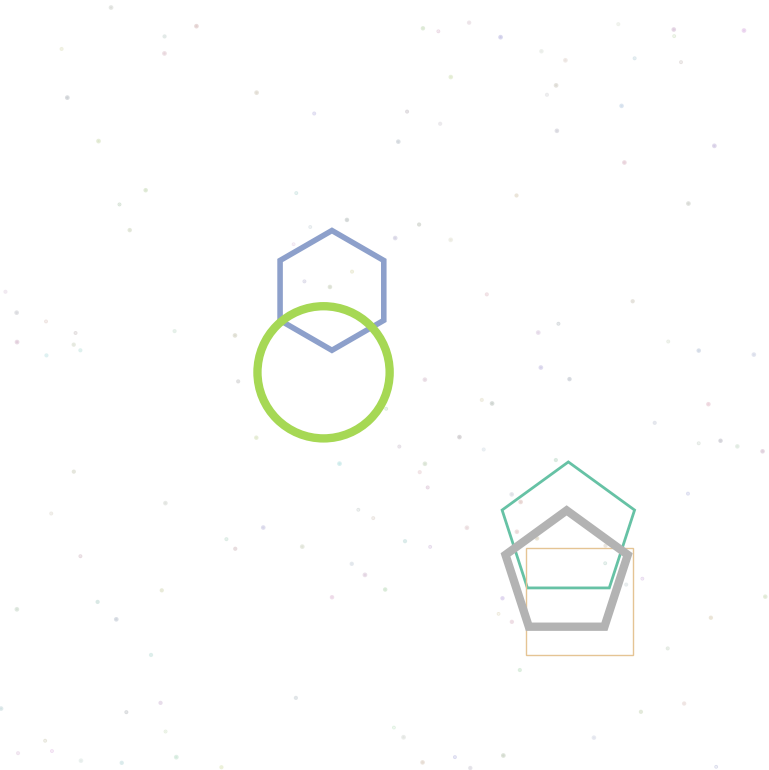[{"shape": "pentagon", "thickness": 1, "radius": 0.45, "center": [0.738, 0.31]}, {"shape": "hexagon", "thickness": 2, "radius": 0.39, "center": [0.431, 0.623]}, {"shape": "circle", "thickness": 3, "radius": 0.43, "center": [0.42, 0.516]}, {"shape": "square", "thickness": 0.5, "radius": 0.35, "center": [0.753, 0.219]}, {"shape": "pentagon", "thickness": 3, "radius": 0.42, "center": [0.736, 0.254]}]